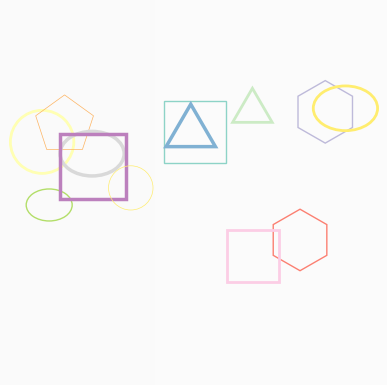[{"shape": "square", "thickness": 1, "radius": 0.41, "center": [0.503, 0.657]}, {"shape": "circle", "thickness": 2, "radius": 0.41, "center": [0.109, 0.632]}, {"shape": "hexagon", "thickness": 1, "radius": 0.41, "center": [0.839, 0.709]}, {"shape": "hexagon", "thickness": 1, "radius": 0.4, "center": [0.774, 0.377]}, {"shape": "triangle", "thickness": 2.5, "radius": 0.37, "center": [0.492, 0.656]}, {"shape": "pentagon", "thickness": 0.5, "radius": 0.39, "center": [0.167, 0.675]}, {"shape": "oval", "thickness": 1, "radius": 0.3, "center": [0.127, 0.468]}, {"shape": "square", "thickness": 2, "radius": 0.33, "center": [0.654, 0.335]}, {"shape": "oval", "thickness": 2.5, "radius": 0.41, "center": [0.238, 0.601]}, {"shape": "square", "thickness": 2.5, "radius": 0.43, "center": [0.24, 0.568]}, {"shape": "triangle", "thickness": 2, "radius": 0.29, "center": [0.651, 0.712]}, {"shape": "circle", "thickness": 0.5, "radius": 0.29, "center": [0.337, 0.512]}, {"shape": "oval", "thickness": 2, "radius": 0.41, "center": [0.891, 0.719]}]